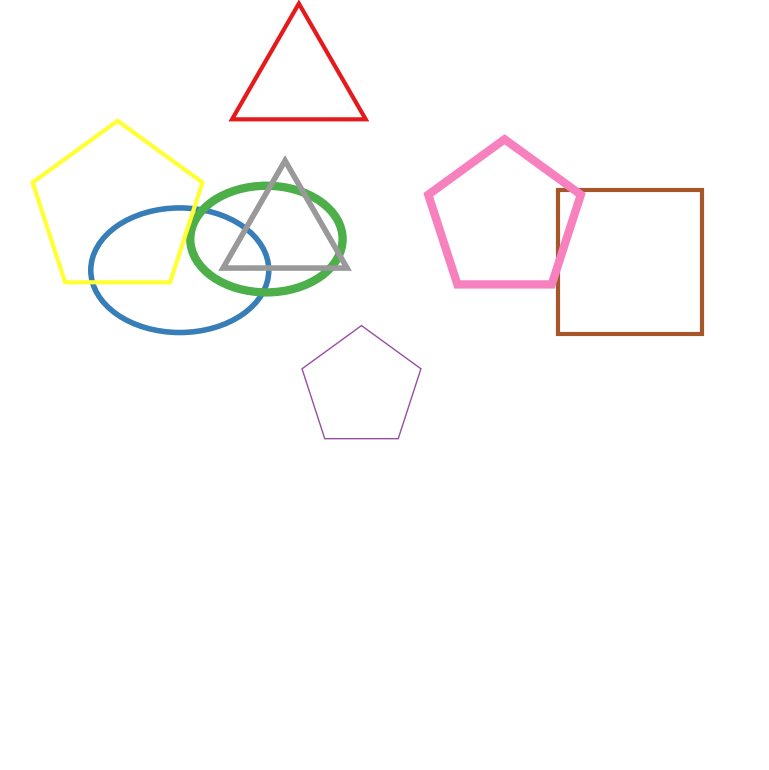[{"shape": "triangle", "thickness": 1.5, "radius": 0.5, "center": [0.388, 0.895]}, {"shape": "oval", "thickness": 2, "radius": 0.58, "center": [0.233, 0.649]}, {"shape": "oval", "thickness": 3, "radius": 0.49, "center": [0.346, 0.69]}, {"shape": "pentagon", "thickness": 0.5, "radius": 0.41, "center": [0.469, 0.496]}, {"shape": "pentagon", "thickness": 1.5, "radius": 0.58, "center": [0.153, 0.727]}, {"shape": "square", "thickness": 1.5, "radius": 0.47, "center": [0.819, 0.659]}, {"shape": "pentagon", "thickness": 3, "radius": 0.52, "center": [0.655, 0.715]}, {"shape": "triangle", "thickness": 2, "radius": 0.46, "center": [0.37, 0.698]}]